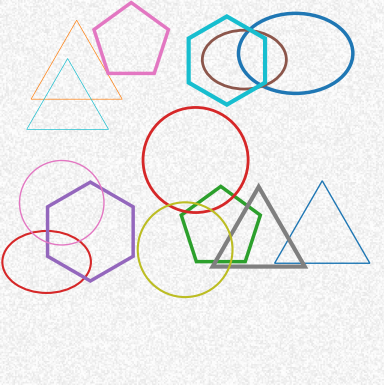[{"shape": "triangle", "thickness": 1, "radius": 0.71, "center": [0.837, 0.388]}, {"shape": "oval", "thickness": 2.5, "radius": 0.74, "center": [0.768, 0.861]}, {"shape": "triangle", "thickness": 0.5, "radius": 0.68, "center": [0.199, 0.811]}, {"shape": "pentagon", "thickness": 2.5, "radius": 0.54, "center": [0.574, 0.408]}, {"shape": "oval", "thickness": 1.5, "radius": 0.58, "center": [0.121, 0.32]}, {"shape": "circle", "thickness": 2, "radius": 0.68, "center": [0.508, 0.584]}, {"shape": "hexagon", "thickness": 2.5, "radius": 0.64, "center": [0.235, 0.399]}, {"shape": "oval", "thickness": 2, "radius": 0.55, "center": [0.635, 0.845]}, {"shape": "circle", "thickness": 1, "radius": 0.55, "center": [0.16, 0.473]}, {"shape": "pentagon", "thickness": 2.5, "radius": 0.51, "center": [0.341, 0.892]}, {"shape": "triangle", "thickness": 3, "radius": 0.69, "center": [0.672, 0.377]}, {"shape": "circle", "thickness": 1.5, "radius": 0.62, "center": [0.481, 0.351]}, {"shape": "hexagon", "thickness": 3, "radius": 0.57, "center": [0.589, 0.843]}, {"shape": "triangle", "thickness": 0.5, "radius": 0.61, "center": [0.176, 0.725]}]